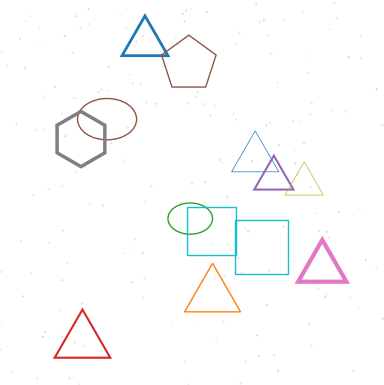[{"shape": "triangle", "thickness": 0.5, "radius": 0.35, "center": [0.663, 0.589]}, {"shape": "triangle", "thickness": 2, "radius": 0.34, "center": [0.377, 0.89]}, {"shape": "triangle", "thickness": 1, "radius": 0.42, "center": [0.552, 0.232]}, {"shape": "oval", "thickness": 1, "radius": 0.29, "center": [0.494, 0.432]}, {"shape": "triangle", "thickness": 1.5, "radius": 0.42, "center": [0.214, 0.113]}, {"shape": "triangle", "thickness": 1.5, "radius": 0.29, "center": [0.711, 0.537]}, {"shape": "oval", "thickness": 1, "radius": 0.38, "center": [0.278, 0.69]}, {"shape": "pentagon", "thickness": 1, "radius": 0.37, "center": [0.49, 0.834]}, {"shape": "triangle", "thickness": 3, "radius": 0.36, "center": [0.837, 0.304]}, {"shape": "hexagon", "thickness": 2.5, "radius": 0.36, "center": [0.21, 0.639]}, {"shape": "triangle", "thickness": 0.5, "radius": 0.29, "center": [0.79, 0.522]}, {"shape": "square", "thickness": 1, "radius": 0.35, "center": [0.679, 0.358]}, {"shape": "square", "thickness": 1, "radius": 0.32, "center": [0.549, 0.4]}]